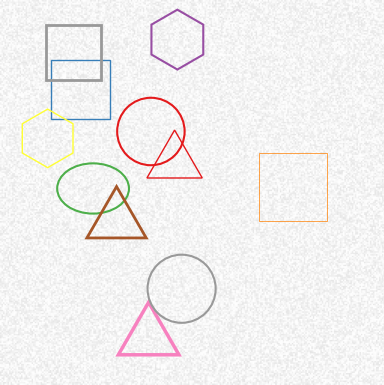[{"shape": "circle", "thickness": 1.5, "radius": 0.44, "center": [0.392, 0.658]}, {"shape": "triangle", "thickness": 1, "radius": 0.41, "center": [0.453, 0.579]}, {"shape": "square", "thickness": 1, "radius": 0.39, "center": [0.209, 0.768]}, {"shape": "oval", "thickness": 1.5, "radius": 0.47, "center": [0.242, 0.51]}, {"shape": "hexagon", "thickness": 1.5, "radius": 0.39, "center": [0.461, 0.897]}, {"shape": "square", "thickness": 0.5, "radius": 0.44, "center": [0.761, 0.514]}, {"shape": "hexagon", "thickness": 1, "radius": 0.38, "center": [0.124, 0.641]}, {"shape": "triangle", "thickness": 2, "radius": 0.44, "center": [0.303, 0.426]}, {"shape": "triangle", "thickness": 2.5, "radius": 0.45, "center": [0.386, 0.124]}, {"shape": "circle", "thickness": 1.5, "radius": 0.44, "center": [0.472, 0.25]}, {"shape": "square", "thickness": 2, "radius": 0.36, "center": [0.192, 0.864]}]